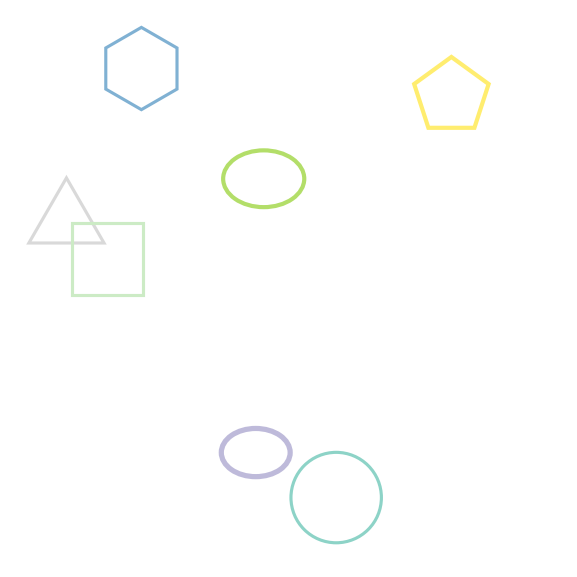[{"shape": "circle", "thickness": 1.5, "radius": 0.39, "center": [0.582, 0.138]}, {"shape": "oval", "thickness": 2.5, "radius": 0.3, "center": [0.443, 0.215]}, {"shape": "hexagon", "thickness": 1.5, "radius": 0.36, "center": [0.245, 0.88]}, {"shape": "oval", "thickness": 2, "radius": 0.35, "center": [0.457, 0.69]}, {"shape": "triangle", "thickness": 1.5, "radius": 0.38, "center": [0.115, 0.616]}, {"shape": "square", "thickness": 1.5, "radius": 0.31, "center": [0.187, 0.55]}, {"shape": "pentagon", "thickness": 2, "radius": 0.34, "center": [0.782, 0.833]}]